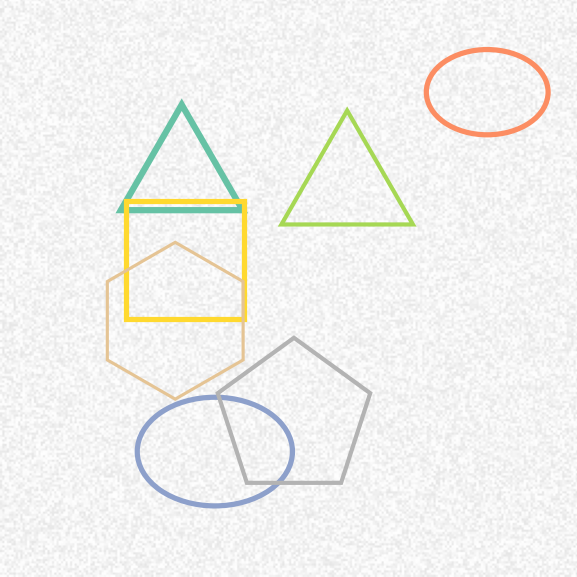[{"shape": "triangle", "thickness": 3, "radius": 0.61, "center": [0.315, 0.696]}, {"shape": "oval", "thickness": 2.5, "radius": 0.53, "center": [0.844, 0.84]}, {"shape": "oval", "thickness": 2.5, "radius": 0.67, "center": [0.372, 0.217]}, {"shape": "triangle", "thickness": 2, "radius": 0.66, "center": [0.601, 0.676]}, {"shape": "square", "thickness": 2.5, "radius": 0.51, "center": [0.32, 0.549]}, {"shape": "hexagon", "thickness": 1.5, "radius": 0.68, "center": [0.303, 0.444]}, {"shape": "pentagon", "thickness": 2, "radius": 0.69, "center": [0.509, 0.275]}]